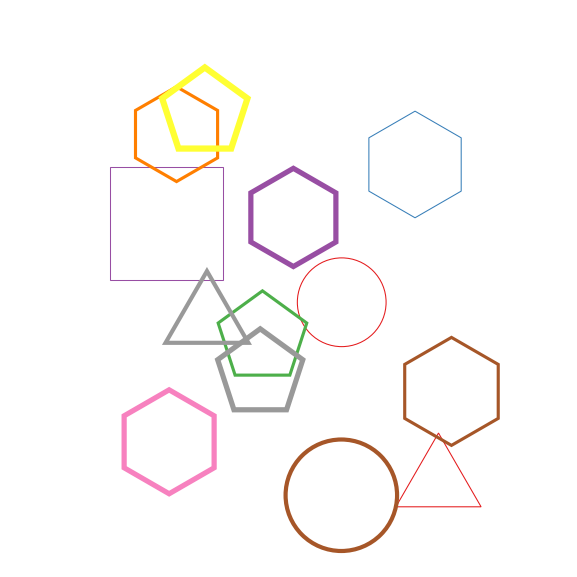[{"shape": "circle", "thickness": 0.5, "radius": 0.38, "center": [0.592, 0.476]}, {"shape": "triangle", "thickness": 0.5, "radius": 0.43, "center": [0.759, 0.164]}, {"shape": "hexagon", "thickness": 0.5, "radius": 0.46, "center": [0.719, 0.714]}, {"shape": "pentagon", "thickness": 1.5, "radius": 0.4, "center": [0.454, 0.415]}, {"shape": "hexagon", "thickness": 2.5, "radius": 0.43, "center": [0.508, 0.623]}, {"shape": "square", "thickness": 0.5, "radius": 0.49, "center": [0.288, 0.612]}, {"shape": "hexagon", "thickness": 1.5, "radius": 0.41, "center": [0.306, 0.767]}, {"shape": "pentagon", "thickness": 3, "radius": 0.39, "center": [0.355, 0.805]}, {"shape": "hexagon", "thickness": 1.5, "radius": 0.47, "center": [0.782, 0.321]}, {"shape": "circle", "thickness": 2, "radius": 0.48, "center": [0.591, 0.142]}, {"shape": "hexagon", "thickness": 2.5, "radius": 0.45, "center": [0.293, 0.234]}, {"shape": "pentagon", "thickness": 2.5, "radius": 0.39, "center": [0.451, 0.352]}, {"shape": "triangle", "thickness": 2, "radius": 0.41, "center": [0.358, 0.447]}]